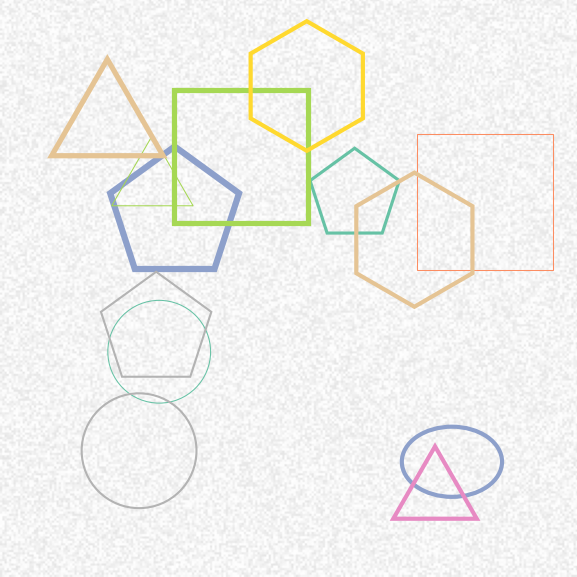[{"shape": "circle", "thickness": 0.5, "radius": 0.44, "center": [0.276, 0.39]}, {"shape": "pentagon", "thickness": 1.5, "radius": 0.41, "center": [0.614, 0.661]}, {"shape": "square", "thickness": 0.5, "radius": 0.59, "center": [0.84, 0.649]}, {"shape": "oval", "thickness": 2, "radius": 0.43, "center": [0.783, 0.2]}, {"shape": "pentagon", "thickness": 3, "radius": 0.59, "center": [0.302, 0.628]}, {"shape": "triangle", "thickness": 2, "radius": 0.42, "center": [0.753, 0.143]}, {"shape": "triangle", "thickness": 0.5, "radius": 0.41, "center": [0.264, 0.683]}, {"shape": "square", "thickness": 2.5, "radius": 0.58, "center": [0.417, 0.728]}, {"shape": "hexagon", "thickness": 2, "radius": 0.56, "center": [0.531, 0.85]}, {"shape": "hexagon", "thickness": 2, "radius": 0.58, "center": [0.718, 0.584]}, {"shape": "triangle", "thickness": 2.5, "radius": 0.56, "center": [0.186, 0.785]}, {"shape": "pentagon", "thickness": 1, "radius": 0.5, "center": [0.27, 0.428]}, {"shape": "circle", "thickness": 1, "radius": 0.5, "center": [0.241, 0.219]}]